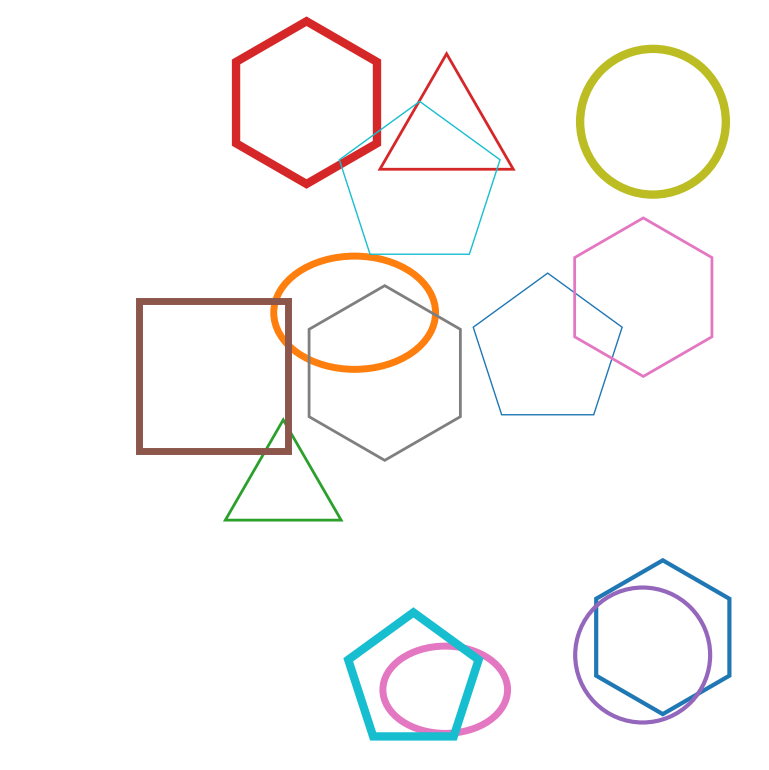[{"shape": "hexagon", "thickness": 1.5, "radius": 0.5, "center": [0.861, 0.172]}, {"shape": "pentagon", "thickness": 0.5, "radius": 0.51, "center": [0.711, 0.544]}, {"shape": "oval", "thickness": 2.5, "radius": 0.53, "center": [0.461, 0.594]}, {"shape": "triangle", "thickness": 1, "radius": 0.43, "center": [0.368, 0.368]}, {"shape": "triangle", "thickness": 1, "radius": 0.5, "center": [0.58, 0.83]}, {"shape": "hexagon", "thickness": 3, "radius": 0.53, "center": [0.398, 0.867]}, {"shape": "circle", "thickness": 1.5, "radius": 0.44, "center": [0.835, 0.149]}, {"shape": "square", "thickness": 2.5, "radius": 0.49, "center": [0.277, 0.511]}, {"shape": "oval", "thickness": 2.5, "radius": 0.4, "center": [0.578, 0.104]}, {"shape": "hexagon", "thickness": 1, "radius": 0.51, "center": [0.835, 0.614]}, {"shape": "hexagon", "thickness": 1, "radius": 0.57, "center": [0.5, 0.516]}, {"shape": "circle", "thickness": 3, "radius": 0.47, "center": [0.848, 0.842]}, {"shape": "pentagon", "thickness": 0.5, "radius": 0.55, "center": [0.545, 0.759]}, {"shape": "pentagon", "thickness": 3, "radius": 0.45, "center": [0.537, 0.116]}]